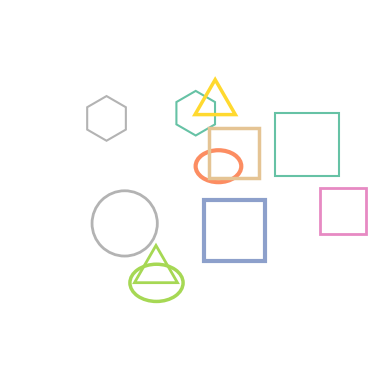[{"shape": "hexagon", "thickness": 1.5, "radius": 0.29, "center": [0.508, 0.706]}, {"shape": "square", "thickness": 1.5, "radius": 0.41, "center": [0.798, 0.625]}, {"shape": "oval", "thickness": 3, "radius": 0.3, "center": [0.567, 0.568]}, {"shape": "square", "thickness": 3, "radius": 0.4, "center": [0.61, 0.402]}, {"shape": "square", "thickness": 2, "radius": 0.3, "center": [0.89, 0.452]}, {"shape": "oval", "thickness": 2.5, "radius": 0.35, "center": [0.406, 0.265]}, {"shape": "triangle", "thickness": 2, "radius": 0.32, "center": [0.405, 0.298]}, {"shape": "triangle", "thickness": 2.5, "radius": 0.3, "center": [0.559, 0.733]}, {"shape": "square", "thickness": 2.5, "radius": 0.32, "center": [0.607, 0.603]}, {"shape": "circle", "thickness": 2, "radius": 0.42, "center": [0.324, 0.42]}, {"shape": "hexagon", "thickness": 1.5, "radius": 0.29, "center": [0.277, 0.692]}]